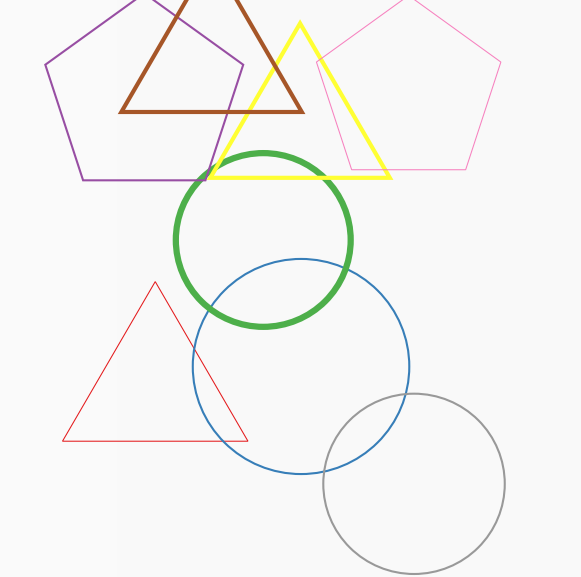[{"shape": "triangle", "thickness": 0.5, "radius": 0.92, "center": [0.267, 0.327]}, {"shape": "circle", "thickness": 1, "radius": 0.93, "center": [0.518, 0.365]}, {"shape": "circle", "thickness": 3, "radius": 0.75, "center": [0.453, 0.584]}, {"shape": "pentagon", "thickness": 1, "radius": 0.9, "center": [0.248, 0.832]}, {"shape": "triangle", "thickness": 2, "radius": 0.89, "center": [0.516, 0.78]}, {"shape": "triangle", "thickness": 2, "radius": 0.9, "center": [0.364, 0.895]}, {"shape": "pentagon", "thickness": 0.5, "radius": 0.83, "center": [0.703, 0.84]}, {"shape": "circle", "thickness": 1, "radius": 0.78, "center": [0.712, 0.161]}]